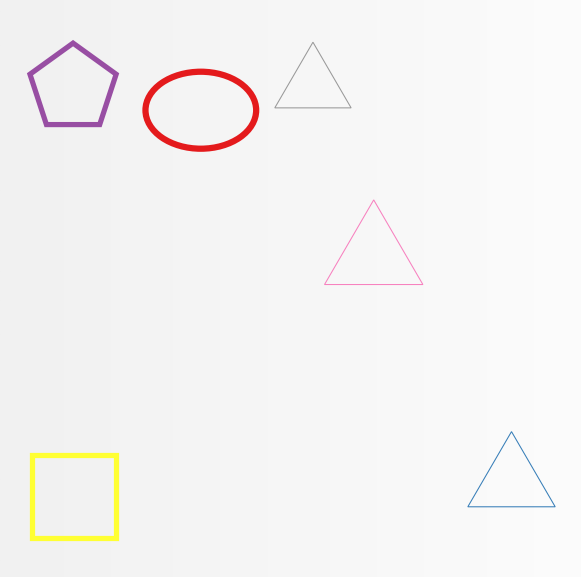[{"shape": "oval", "thickness": 3, "radius": 0.48, "center": [0.346, 0.808]}, {"shape": "triangle", "thickness": 0.5, "radius": 0.43, "center": [0.88, 0.165]}, {"shape": "pentagon", "thickness": 2.5, "radius": 0.39, "center": [0.126, 0.846]}, {"shape": "square", "thickness": 2.5, "radius": 0.36, "center": [0.127, 0.139]}, {"shape": "triangle", "thickness": 0.5, "radius": 0.49, "center": [0.643, 0.555]}, {"shape": "triangle", "thickness": 0.5, "radius": 0.38, "center": [0.538, 0.85]}]